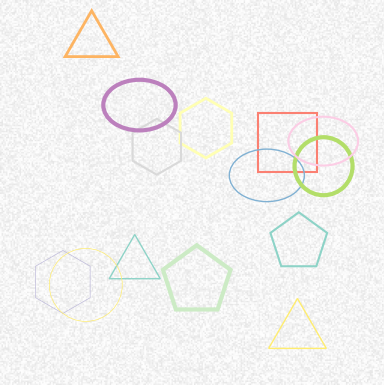[{"shape": "pentagon", "thickness": 1.5, "radius": 0.39, "center": [0.776, 0.371]}, {"shape": "triangle", "thickness": 1, "radius": 0.38, "center": [0.35, 0.314]}, {"shape": "hexagon", "thickness": 2, "radius": 0.39, "center": [0.535, 0.667]}, {"shape": "hexagon", "thickness": 0.5, "radius": 0.41, "center": [0.163, 0.268]}, {"shape": "square", "thickness": 1.5, "radius": 0.38, "center": [0.746, 0.63]}, {"shape": "oval", "thickness": 1, "radius": 0.49, "center": [0.693, 0.544]}, {"shape": "triangle", "thickness": 2, "radius": 0.4, "center": [0.238, 0.893]}, {"shape": "circle", "thickness": 3, "radius": 0.38, "center": [0.84, 0.568]}, {"shape": "oval", "thickness": 1.5, "radius": 0.45, "center": [0.84, 0.633]}, {"shape": "hexagon", "thickness": 1.5, "radius": 0.36, "center": [0.407, 0.619]}, {"shape": "oval", "thickness": 3, "radius": 0.47, "center": [0.362, 0.727]}, {"shape": "pentagon", "thickness": 3, "radius": 0.46, "center": [0.511, 0.271]}, {"shape": "triangle", "thickness": 1, "radius": 0.43, "center": [0.773, 0.138]}, {"shape": "circle", "thickness": 0.5, "radius": 0.47, "center": [0.223, 0.26]}]